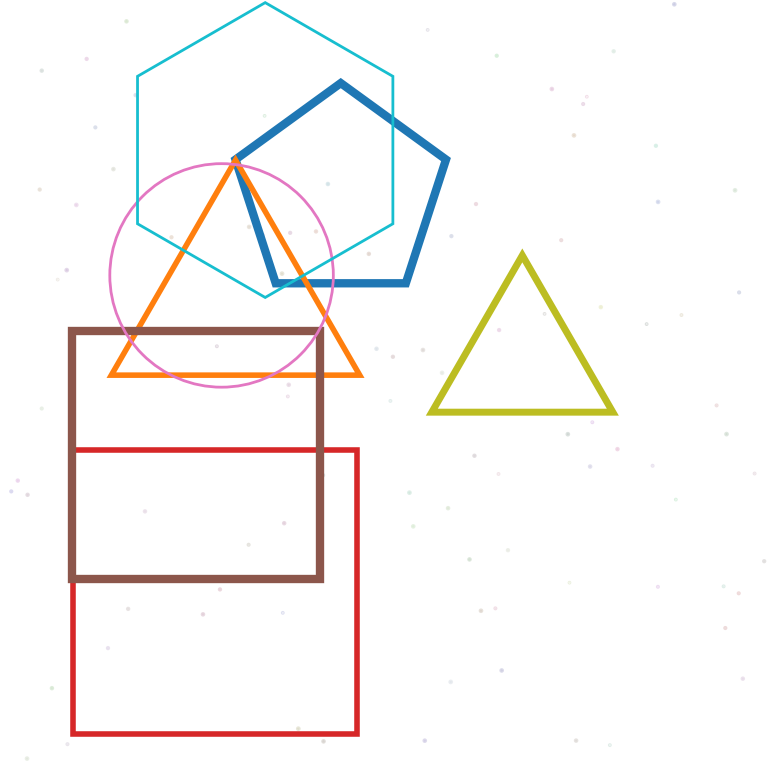[{"shape": "pentagon", "thickness": 3, "radius": 0.72, "center": [0.443, 0.748]}, {"shape": "triangle", "thickness": 2, "radius": 0.93, "center": [0.306, 0.606]}, {"shape": "square", "thickness": 2, "radius": 0.92, "center": [0.28, 0.231]}, {"shape": "square", "thickness": 3, "radius": 0.81, "center": [0.255, 0.409]}, {"shape": "circle", "thickness": 1, "radius": 0.73, "center": [0.288, 0.642]}, {"shape": "triangle", "thickness": 2.5, "radius": 0.68, "center": [0.678, 0.533]}, {"shape": "hexagon", "thickness": 1, "radius": 0.96, "center": [0.344, 0.805]}]